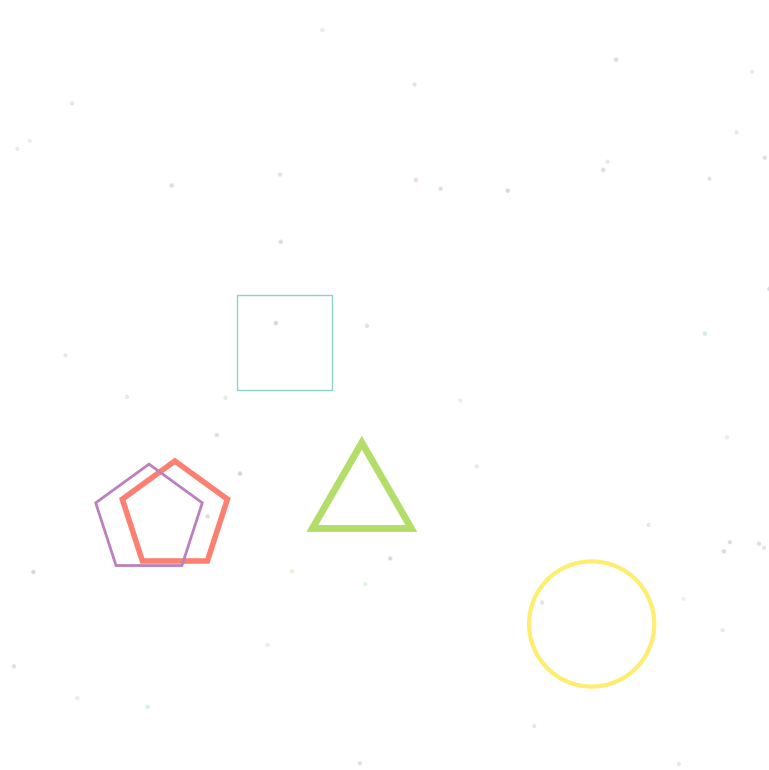[{"shape": "square", "thickness": 0.5, "radius": 0.31, "center": [0.37, 0.555]}, {"shape": "pentagon", "thickness": 2, "radius": 0.36, "center": [0.227, 0.33]}, {"shape": "triangle", "thickness": 2.5, "radius": 0.37, "center": [0.47, 0.351]}, {"shape": "pentagon", "thickness": 1, "radius": 0.36, "center": [0.193, 0.324]}, {"shape": "circle", "thickness": 1.5, "radius": 0.41, "center": [0.768, 0.19]}]